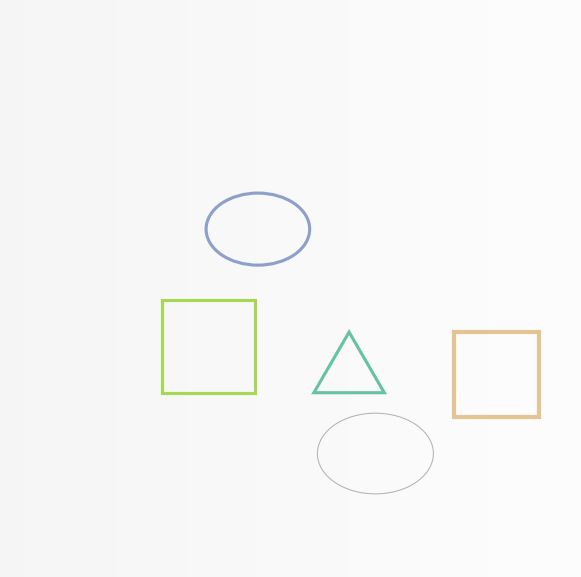[{"shape": "triangle", "thickness": 1.5, "radius": 0.35, "center": [0.601, 0.354]}, {"shape": "oval", "thickness": 1.5, "radius": 0.45, "center": [0.444, 0.602]}, {"shape": "square", "thickness": 1.5, "radius": 0.4, "center": [0.358, 0.399]}, {"shape": "square", "thickness": 2, "radius": 0.37, "center": [0.854, 0.35]}, {"shape": "oval", "thickness": 0.5, "radius": 0.5, "center": [0.646, 0.214]}]